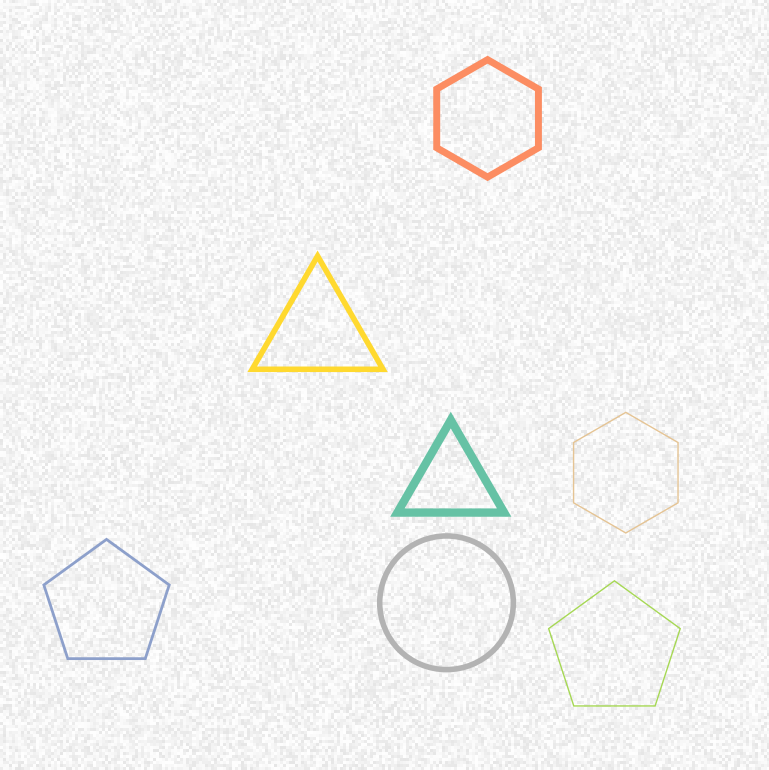[{"shape": "triangle", "thickness": 3, "radius": 0.4, "center": [0.585, 0.374]}, {"shape": "hexagon", "thickness": 2.5, "radius": 0.38, "center": [0.633, 0.846]}, {"shape": "pentagon", "thickness": 1, "radius": 0.43, "center": [0.138, 0.214]}, {"shape": "pentagon", "thickness": 0.5, "radius": 0.45, "center": [0.798, 0.156]}, {"shape": "triangle", "thickness": 2, "radius": 0.49, "center": [0.412, 0.569]}, {"shape": "hexagon", "thickness": 0.5, "radius": 0.39, "center": [0.813, 0.386]}, {"shape": "circle", "thickness": 2, "radius": 0.43, "center": [0.58, 0.217]}]